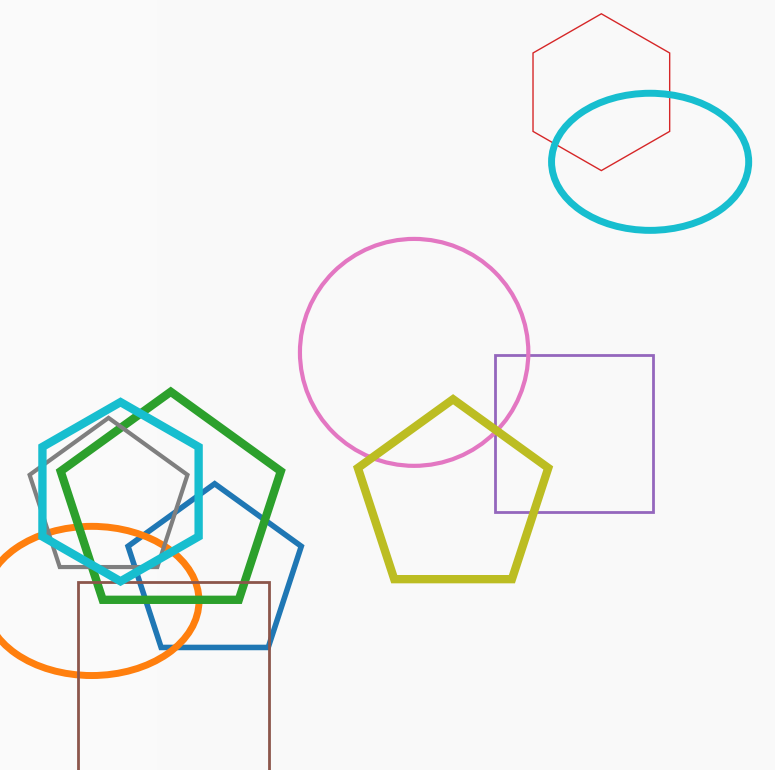[{"shape": "pentagon", "thickness": 2, "radius": 0.59, "center": [0.277, 0.254]}, {"shape": "oval", "thickness": 2.5, "radius": 0.69, "center": [0.118, 0.22]}, {"shape": "pentagon", "thickness": 3, "radius": 0.75, "center": [0.22, 0.342]}, {"shape": "hexagon", "thickness": 0.5, "radius": 0.51, "center": [0.776, 0.88]}, {"shape": "square", "thickness": 1, "radius": 0.51, "center": [0.74, 0.437]}, {"shape": "square", "thickness": 1, "radius": 0.62, "center": [0.224, 0.121]}, {"shape": "circle", "thickness": 1.5, "radius": 0.74, "center": [0.534, 0.542]}, {"shape": "pentagon", "thickness": 1.5, "radius": 0.54, "center": [0.14, 0.35]}, {"shape": "pentagon", "thickness": 3, "radius": 0.65, "center": [0.585, 0.352]}, {"shape": "oval", "thickness": 2.5, "radius": 0.64, "center": [0.839, 0.79]}, {"shape": "hexagon", "thickness": 3, "radius": 0.58, "center": [0.156, 0.361]}]